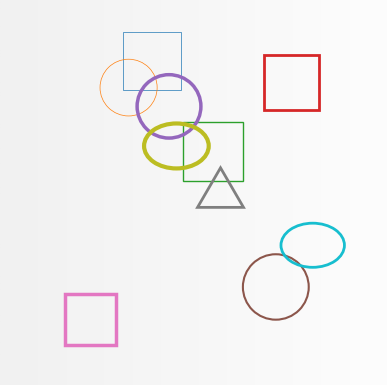[{"shape": "square", "thickness": 0.5, "radius": 0.37, "center": [0.393, 0.842]}, {"shape": "circle", "thickness": 0.5, "radius": 0.37, "center": [0.332, 0.773]}, {"shape": "square", "thickness": 1, "radius": 0.38, "center": [0.549, 0.607]}, {"shape": "square", "thickness": 2, "radius": 0.36, "center": [0.753, 0.785]}, {"shape": "circle", "thickness": 2.5, "radius": 0.41, "center": [0.436, 0.724]}, {"shape": "circle", "thickness": 1.5, "radius": 0.42, "center": [0.712, 0.255]}, {"shape": "square", "thickness": 2.5, "radius": 0.33, "center": [0.233, 0.17]}, {"shape": "triangle", "thickness": 2, "radius": 0.34, "center": [0.569, 0.496]}, {"shape": "oval", "thickness": 3, "radius": 0.42, "center": [0.455, 0.621]}, {"shape": "oval", "thickness": 2, "radius": 0.41, "center": [0.807, 0.363]}]